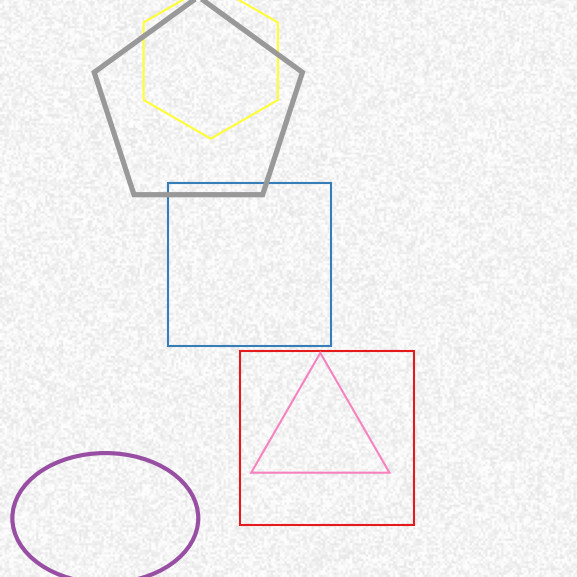[{"shape": "square", "thickness": 1, "radius": 0.75, "center": [0.566, 0.241]}, {"shape": "square", "thickness": 1, "radius": 0.71, "center": [0.433, 0.541]}, {"shape": "oval", "thickness": 2, "radius": 0.8, "center": [0.182, 0.102]}, {"shape": "hexagon", "thickness": 1, "radius": 0.67, "center": [0.365, 0.893]}, {"shape": "triangle", "thickness": 1, "radius": 0.69, "center": [0.555, 0.25]}, {"shape": "pentagon", "thickness": 2.5, "radius": 0.95, "center": [0.343, 0.815]}]